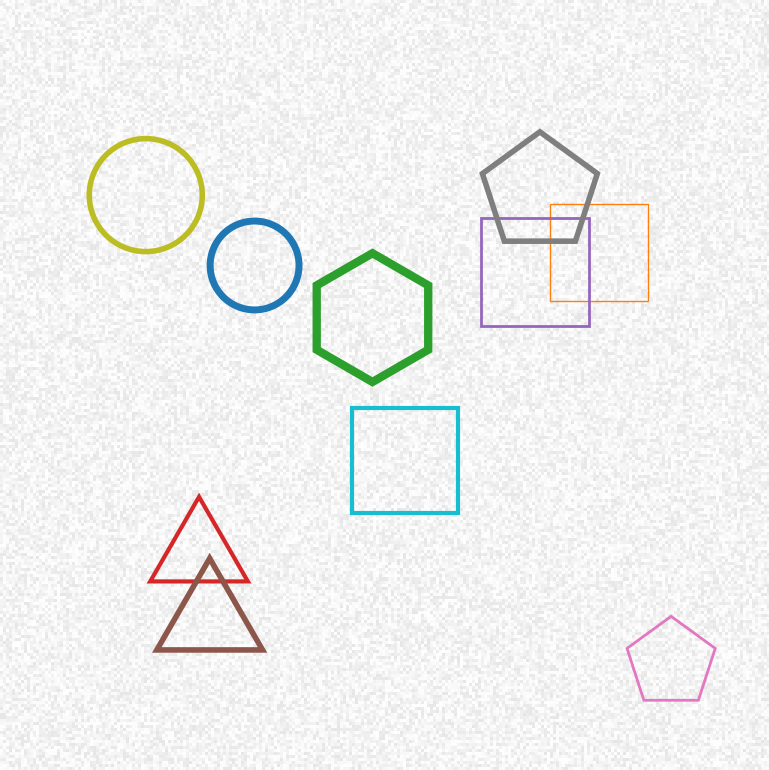[{"shape": "circle", "thickness": 2.5, "radius": 0.29, "center": [0.331, 0.655]}, {"shape": "square", "thickness": 0.5, "radius": 0.32, "center": [0.778, 0.672]}, {"shape": "hexagon", "thickness": 3, "radius": 0.42, "center": [0.484, 0.588]}, {"shape": "triangle", "thickness": 1.5, "radius": 0.37, "center": [0.258, 0.282]}, {"shape": "square", "thickness": 1, "radius": 0.35, "center": [0.695, 0.647]}, {"shape": "triangle", "thickness": 2, "radius": 0.4, "center": [0.272, 0.196]}, {"shape": "pentagon", "thickness": 1, "radius": 0.3, "center": [0.872, 0.139]}, {"shape": "pentagon", "thickness": 2, "radius": 0.39, "center": [0.701, 0.75]}, {"shape": "circle", "thickness": 2, "radius": 0.37, "center": [0.189, 0.747]}, {"shape": "square", "thickness": 1.5, "radius": 0.34, "center": [0.526, 0.402]}]